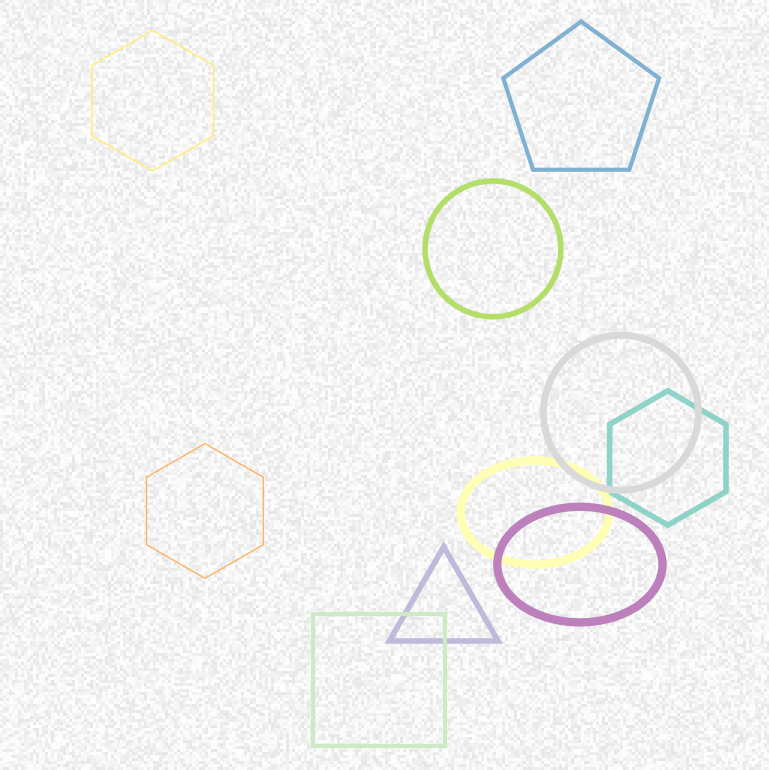[{"shape": "hexagon", "thickness": 2, "radius": 0.44, "center": [0.867, 0.405]}, {"shape": "oval", "thickness": 3, "radius": 0.48, "center": [0.695, 0.334]}, {"shape": "triangle", "thickness": 2, "radius": 0.41, "center": [0.576, 0.208]}, {"shape": "pentagon", "thickness": 1.5, "radius": 0.53, "center": [0.755, 0.866]}, {"shape": "hexagon", "thickness": 0.5, "radius": 0.44, "center": [0.266, 0.336]}, {"shape": "circle", "thickness": 2, "radius": 0.44, "center": [0.64, 0.677]}, {"shape": "circle", "thickness": 2.5, "radius": 0.5, "center": [0.806, 0.464]}, {"shape": "oval", "thickness": 3, "radius": 0.54, "center": [0.753, 0.267]}, {"shape": "square", "thickness": 1.5, "radius": 0.43, "center": [0.493, 0.117]}, {"shape": "hexagon", "thickness": 0.5, "radius": 0.46, "center": [0.198, 0.869]}]